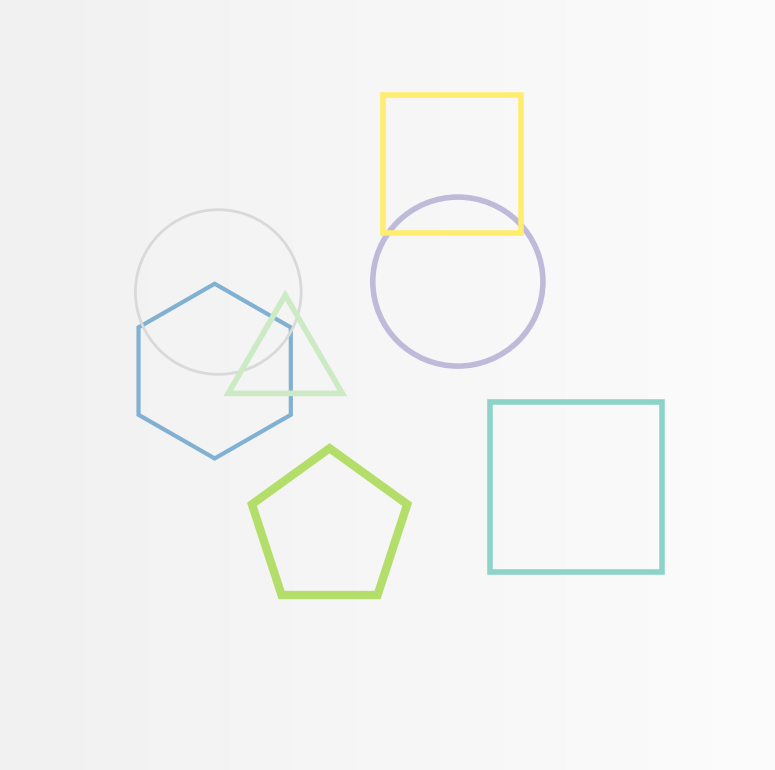[{"shape": "square", "thickness": 2, "radius": 0.55, "center": [0.743, 0.367]}, {"shape": "circle", "thickness": 2, "radius": 0.55, "center": [0.591, 0.634]}, {"shape": "hexagon", "thickness": 1.5, "radius": 0.57, "center": [0.277, 0.518]}, {"shape": "pentagon", "thickness": 3, "radius": 0.53, "center": [0.425, 0.312]}, {"shape": "circle", "thickness": 1, "radius": 0.53, "center": [0.282, 0.621]}, {"shape": "triangle", "thickness": 2, "radius": 0.42, "center": [0.368, 0.532]}, {"shape": "square", "thickness": 2, "radius": 0.45, "center": [0.583, 0.787]}]